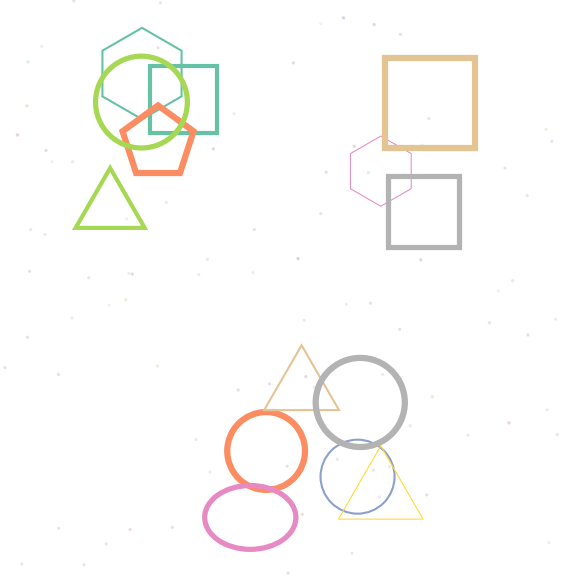[{"shape": "hexagon", "thickness": 1, "radius": 0.4, "center": [0.246, 0.872]}, {"shape": "square", "thickness": 2, "radius": 0.29, "center": [0.318, 0.827]}, {"shape": "circle", "thickness": 3, "radius": 0.34, "center": [0.461, 0.218]}, {"shape": "pentagon", "thickness": 3, "radius": 0.32, "center": [0.274, 0.752]}, {"shape": "circle", "thickness": 1, "radius": 0.32, "center": [0.619, 0.174]}, {"shape": "oval", "thickness": 2.5, "radius": 0.39, "center": [0.433, 0.103]}, {"shape": "hexagon", "thickness": 0.5, "radius": 0.3, "center": [0.659, 0.703]}, {"shape": "triangle", "thickness": 2, "radius": 0.35, "center": [0.191, 0.639]}, {"shape": "circle", "thickness": 2.5, "radius": 0.4, "center": [0.245, 0.822]}, {"shape": "triangle", "thickness": 0.5, "radius": 0.42, "center": [0.659, 0.142]}, {"shape": "square", "thickness": 3, "radius": 0.39, "center": [0.745, 0.821]}, {"shape": "triangle", "thickness": 1, "radius": 0.37, "center": [0.522, 0.326]}, {"shape": "circle", "thickness": 3, "radius": 0.39, "center": [0.624, 0.302]}, {"shape": "square", "thickness": 2.5, "radius": 0.31, "center": [0.733, 0.633]}]